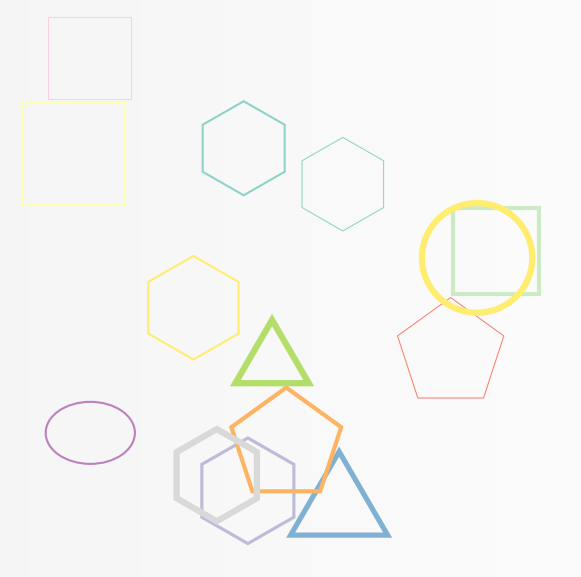[{"shape": "hexagon", "thickness": 1, "radius": 0.41, "center": [0.419, 0.742]}, {"shape": "hexagon", "thickness": 0.5, "radius": 0.4, "center": [0.59, 0.68]}, {"shape": "square", "thickness": 1, "radius": 0.44, "center": [0.127, 0.732]}, {"shape": "hexagon", "thickness": 1.5, "radius": 0.46, "center": [0.426, 0.149]}, {"shape": "pentagon", "thickness": 0.5, "radius": 0.48, "center": [0.775, 0.388]}, {"shape": "triangle", "thickness": 2.5, "radius": 0.48, "center": [0.583, 0.121]}, {"shape": "pentagon", "thickness": 2, "radius": 0.5, "center": [0.493, 0.229]}, {"shape": "triangle", "thickness": 3, "radius": 0.36, "center": [0.468, 0.372]}, {"shape": "square", "thickness": 0.5, "radius": 0.35, "center": [0.154, 0.899]}, {"shape": "hexagon", "thickness": 3, "radius": 0.4, "center": [0.373, 0.176]}, {"shape": "oval", "thickness": 1, "radius": 0.38, "center": [0.155, 0.25]}, {"shape": "square", "thickness": 2, "radius": 0.37, "center": [0.854, 0.564]}, {"shape": "hexagon", "thickness": 1, "radius": 0.45, "center": [0.333, 0.466]}, {"shape": "circle", "thickness": 3, "radius": 0.47, "center": [0.821, 0.553]}]